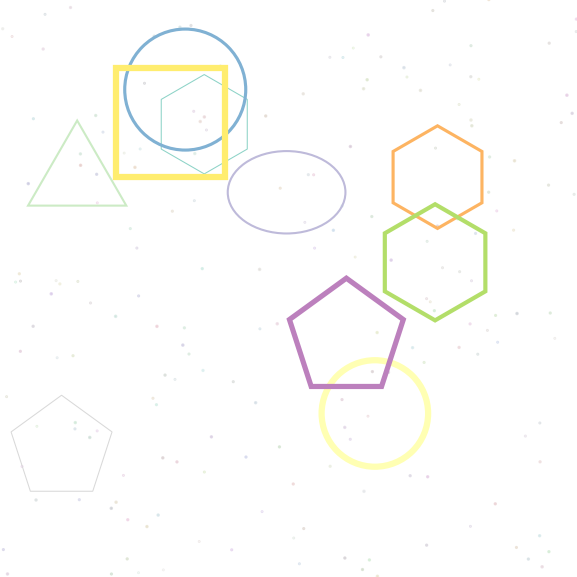[{"shape": "hexagon", "thickness": 0.5, "radius": 0.43, "center": [0.354, 0.784]}, {"shape": "circle", "thickness": 3, "radius": 0.46, "center": [0.649, 0.283]}, {"shape": "oval", "thickness": 1, "radius": 0.51, "center": [0.496, 0.666]}, {"shape": "circle", "thickness": 1.5, "radius": 0.52, "center": [0.321, 0.844]}, {"shape": "hexagon", "thickness": 1.5, "radius": 0.44, "center": [0.758, 0.692]}, {"shape": "hexagon", "thickness": 2, "radius": 0.5, "center": [0.753, 0.545]}, {"shape": "pentagon", "thickness": 0.5, "radius": 0.46, "center": [0.107, 0.223]}, {"shape": "pentagon", "thickness": 2.5, "radius": 0.52, "center": [0.6, 0.414]}, {"shape": "triangle", "thickness": 1, "radius": 0.49, "center": [0.134, 0.692]}, {"shape": "square", "thickness": 3, "radius": 0.47, "center": [0.295, 0.787]}]